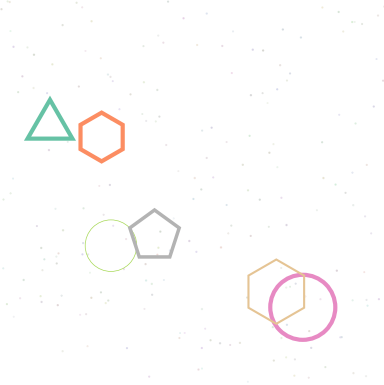[{"shape": "triangle", "thickness": 3, "radius": 0.34, "center": [0.13, 0.674]}, {"shape": "hexagon", "thickness": 3, "radius": 0.32, "center": [0.264, 0.644]}, {"shape": "circle", "thickness": 3, "radius": 0.42, "center": [0.786, 0.202]}, {"shape": "circle", "thickness": 0.5, "radius": 0.33, "center": [0.288, 0.362]}, {"shape": "hexagon", "thickness": 1.5, "radius": 0.42, "center": [0.718, 0.242]}, {"shape": "pentagon", "thickness": 2.5, "radius": 0.34, "center": [0.401, 0.387]}]